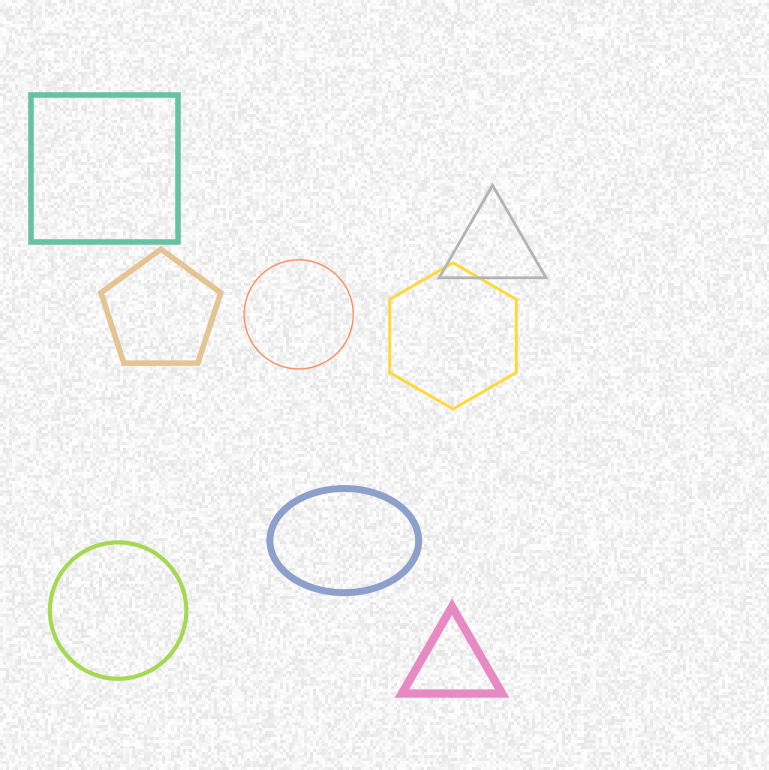[{"shape": "square", "thickness": 2, "radius": 0.48, "center": [0.135, 0.782]}, {"shape": "circle", "thickness": 0.5, "radius": 0.35, "center": [0.388, 0.592]}, {"shape": "oval", "thickness": 2.5, "radius": 0.48, "center": [0.447, 0.298]}, {"shape": "triangle", "thickness": 3, "radius": 0.38, "center": [0.587, 0.137]}, {"shape": "circle", "thickness": 1.5, "radius": 0.44, "center": [0.153, 0.207]}, {"shape": "hexagon", "thickness": 1, "radius": 0.47, "center": [0.588, 0.564]}, {"shape": "pentagon", "thickness": 2, "radius": 0.41, "center": [0.209, 0.595]}, {"shape": "triangle", "thickness": 1, "radius": 0.4, "center": [0.64, 0.679]}]